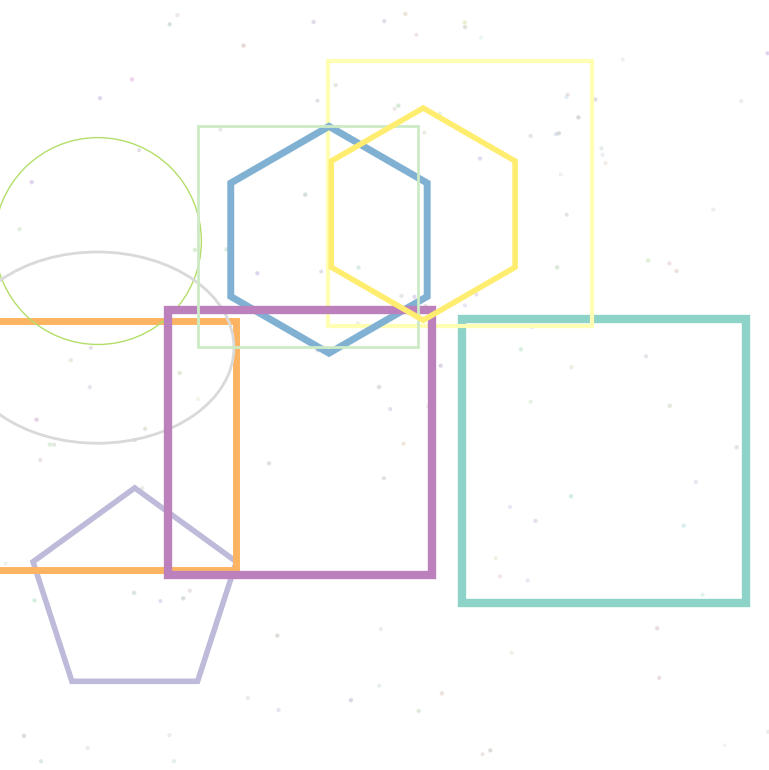[{"shape": "square", "thickness": 3, "radius": 0.92, "center": [0.784, 0.401]}, {"shape": "square", "thickness": 1.5, "radius": 0.86, "center": [0.597, 0.749]}, {"shape": "pentagon", "thickness": 2, "radius": 0.69, "center": [0.175, 0.228]}, {"shape": "hexagon", "thickness": 2.5, "radius": 0.74, "center": [0.427, 0.689]}, {"shape": "square", "thickness": 2.5, "radius": 0.81, "center": [0.144, 0.421]}, {"shape": "circle", "thickness": 0.5, "radius": 0.67, "center": [0.127, 0.687]}, {"shape": "oval", "thickness": 1, "radius": 0.89, "center": [0.126, 0.549]}, {"shape": "square", "thickness": 3, "radius": 0.86, "center": [0.389, 0.425]}, {"shape": "square", "thickness": 1, "radius": 0.72, "center": [0.4, 0.693]}, {"shape": "hexagon", "thickness": 2, "radius": 0.69, "center": [0.55, 0.722]}]